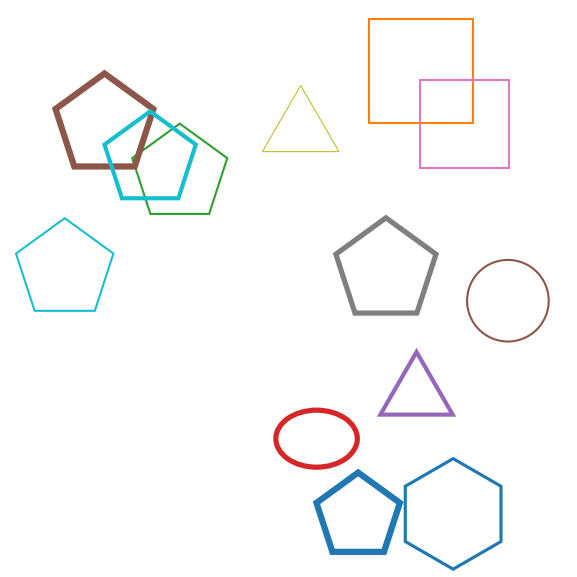[{"shape": "hexagon", "thickness": 1.5, "radius": 0.48, "center": [0.785, 0.109]}, {"shape": "pentagon", "thickness": 3, "radius": 0.38, "center": [0.62, 0.105]}, {"shape": "square", "thickness": 1, "radius": 0.45, "center": [0.729, 0.876]}, {"shape": "pentagon", "thickness": 1, "radius": 0.43, "center": [0.311, 0.699]}, {"shape": "oval", "thickness": 2.5, "radius": 0.35, "center": [0.548, 0.24]}, {"shape": "triangle", "thickness": 2, "radius": 0.36, "center": [0.721, 0.317]}, {"shape": "pentagon", "thickness": 3, "radius": 0.45, "center": [0.181, 0.783]}, {"shape": "circle", "thickness": 1, "radius": 0.35, "center": [0.879, 0.478]}, {"shape": "square", "thickness": 1, "radius": 0.38, "center": [0.804, 0.784]}, {"shape": "pentagon", "thickness": 2.5, "radius": 0.46, "center": [0.668, 0.531]}, {"shape": "triangle", "thickness": 0.5, "radius": 0.38, "center": [0.521, 0.775]}, {"shape": "pentagon", "thickness": 1, "radius": 0.44, "center": [0.112, 0.533]}, {"shape": "pentagon", "thickness": 2, "radius": 0.42, "center": [0.26, 0.723]}]